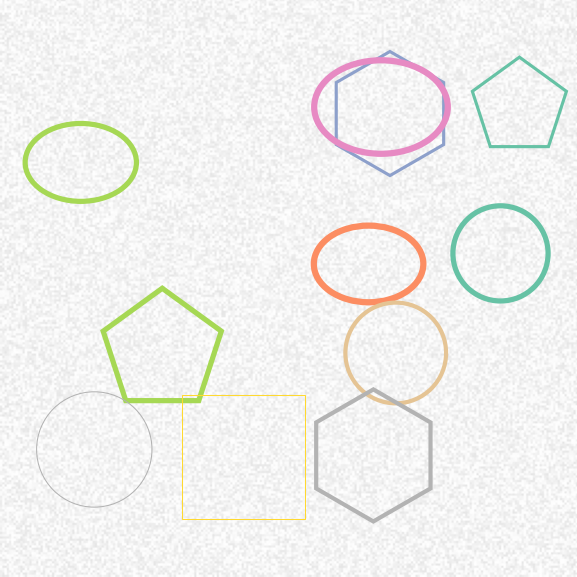[{"shape": "pentagon", "thickness": 1.5, "radius": 0.43, "center": [0.899, 0.815]}, {"shape": "circle", "thickness": 2.5, "radius": 0.41, "center": [0.867, 0.56]}, {"shape": "oval", "thickness": 3, "radius": 0.47, "center": [0.638, 0.542]}, {"shape": "hexagon", "thickness": 1.5, "radius": 0.54, "center": [0.675, 0.803]}, {"shape": "oval", "thickness": 3, "radius": 0.58, "center": [0.66, 0.814]}, {"shape": "pentagon", "thickness": 2.5, "radius": 0.54, "center": [0.281, 0.392]}, {"shape": "oval", "thickness": 2.5, "radius": 0.48, "center": [0.14, 0.718]}, {"shape": "square", "thickness": 0.5, "radius": 0.53, "center": [0.421, 0.208]}, {"shape": "circle", "thickness": 2, "radius": 0.44, "center": [0.685, 0.388]}, {"shape": "circle", "thickness": 0.5, "radius": 0.5, "center": [0.163, 0.221]}, {"shape": "hexagon", "thickness": 2, "radius": 0.57, "center": [0.647, 0.211]}]